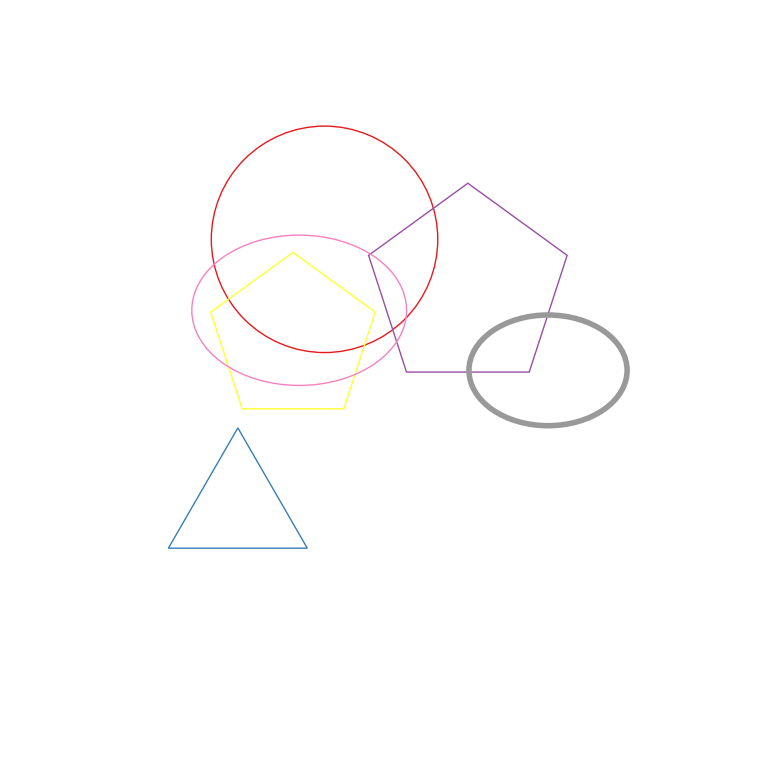[{"shape": "circle", "thickness": 0.5, "radius": 0.74, "center": [0.421, 0.689]}, {"shape": "triangle", "thickness": 0.5, "radius": 0.52, "center": [0.309, 0.34]}, {"shape": "pentagon", "thickness": 0.5, "radius": 0.68, "center": [0.608, 0.626]}, {"shape": "pentagon", "thickness": 0.5, "radius": 0.56, "center": [0.38, 0.56]}, {"shape": "oval", "thickness": 0.5, "radius": 0.7, "center": [0.389, 0.597]}, {"shape": "oval", "thickness": 2, "radius": 0.51, "center": [0.712, 0.519]}]